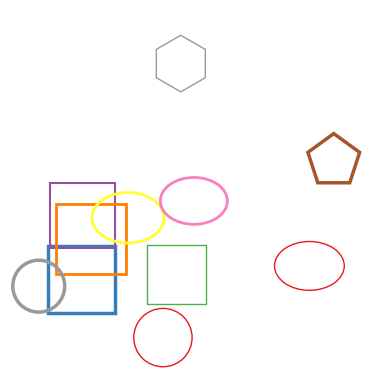[{"shape": "oval", "thickness": 1, "radius": 0.45, "center": [0.804, 0.309]}, {"shape": "circle", "thickness": 1, "radius": 0.38, "center": [0.423, 0.123]}, {"shape": "square", "thickness": 2.5, "radius": 0.44, "center": [0.211, 0.274]}, {"shape": "square", "thickness": 1, "radius": 0.39, "center": [0.459, 0.287]}, {"shape": "square", "thickness": 1.5, "radius": 0.42, "center": [0.214, 0.44]}, {"shape": "square", "thickness": 2, "radius": 0.46, "center": [0.237, 0.379]}, {"shape": "oval", "thickness": 2, "radius": 0.47, "center": [0.333, 0.434]}, {"shape": "pentagon", "thickness": 2.5, "radius": 0.35, "center": [0.867, 0.582]}, {"shape": "oval", "thickness": 2, "radius": 0.43, "center": [0.504, 0.478]}, {"shape": "circle", "thickness": 2.5, "radius": 0.34, "center": [0.101, 0.257]}, {"shape": "hexagon", "thickness": 1, "radius": 0.37, "center": [0.47, 0.835]}]